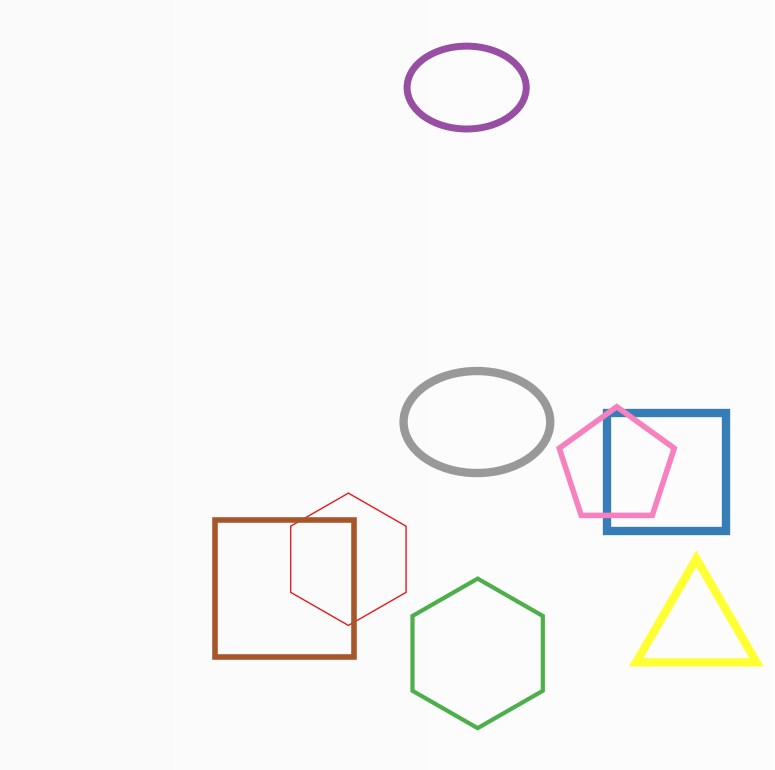[{"shape": "hexagon", "thickness": 0.5, "radius": 0.43, "center": [0.45, 0.274]}, {"shape": "square", "thickness": 3, "radius": 0.38, "center": [0.86, 0.387]}, {"shape": "hexagon", "thickness": 1.5, "radius": 0.49, "center": [0.616, 0.151]}, {"shape": "oval", "thickness": 2.5, "radius": 0.38, "center": [0.602, 0.886]}, {"shape": "triangle", "thickness": 3, "radius": 0.45, "center": [0.898, 0.185]}, {"shape": "square", "thickness": 2, "radius": 0.45, "center": [0.367, 0.236]}, {"shape": "pentagon", "thickness": 2, "radius": 0.39, "center": [0.796, 0.394]}, {"shape": "oval", "thickness": 3, "radius": 0.47, "center": [0.615, 0.452]}]